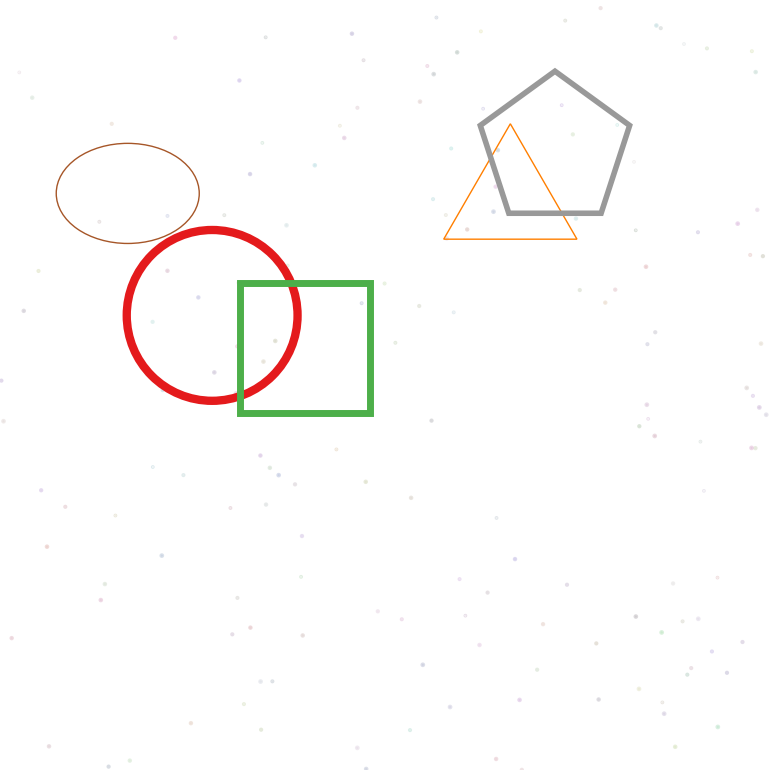[{"shape": "circle", "thickness": 3, "radius": 0.55, "center": [0.276, 0.59]}, {"shape": "square", "thickness": 2.5, "radius": 0.42, "center": [0.396, 0.548]}, {"shape": "triangle", "thickness": 0.5, "radius": 0.5, "center": [0.663, 0.739]}, {"shape": "oval", "thickness": 0.5, "radius": 0.46, "center": [0.166, 0.749]}, {"shape": "pentagon", "thickness": 2, "radius": 0.51, "center": [0.721, 0.806]}]